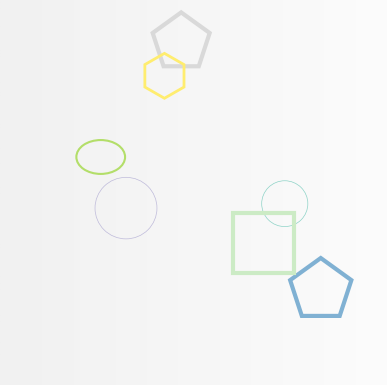[{"shape": "circle", "thickness": 0.5, "radius": 0.3, "center": [0.735, 0.471]}, {"shape": "circle", "thickness": 0.5, "radius": 0.4, "center": [0.325, 0.459]}, {"shape": "pentagon", "thickness": 3, "radius": 0.42, "center": [0.828, 0.247]}, {"shape": "oval", "thickness": 1.5, "radius": 0.31, "center": [0.26, 0.592]}, {"shape": "pentagon", "thickness": 3, "radius": 0.39, "center": [0.468, 0.89]}, {"shape": "square", "thickness": 3, "radius": 0.39, "center": [0.68, 0.37]}, {"shape": "hexagon", "thickness": 2, "radius": 0.29, "center": [0.424, 0.803]}]